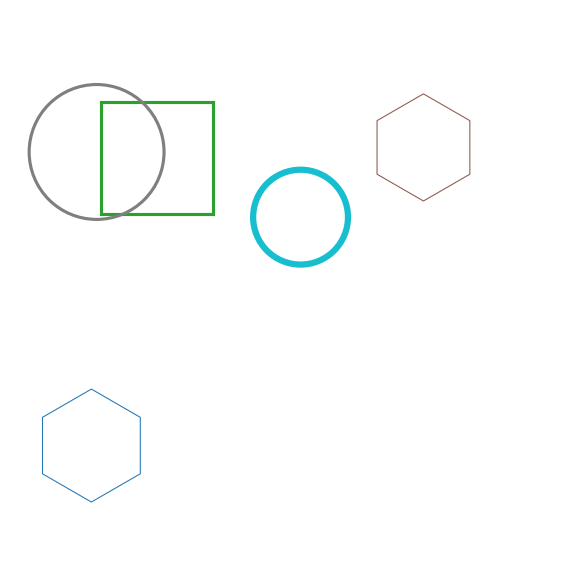[{"shape": "hexagon", "thickness": 0.5, "radius": 0.49, "center": [0.158, 0.228]}, {"shape": "square", "thickness": 1.5, "radius": 0.49, "center": [0.272, 0.726]}, {"shape": "hexagon", "thickness": 0.5, "radius": 0.46, "center": [0.733, 0.744]}, {"shape": "circle", "thickness": 1.5, "radius": 0.58, "center": [0.167, 0.736]}, {"shape": "circle", "thickness": 3, "radius": 0.41, "center": [0.52, 0.623]}]